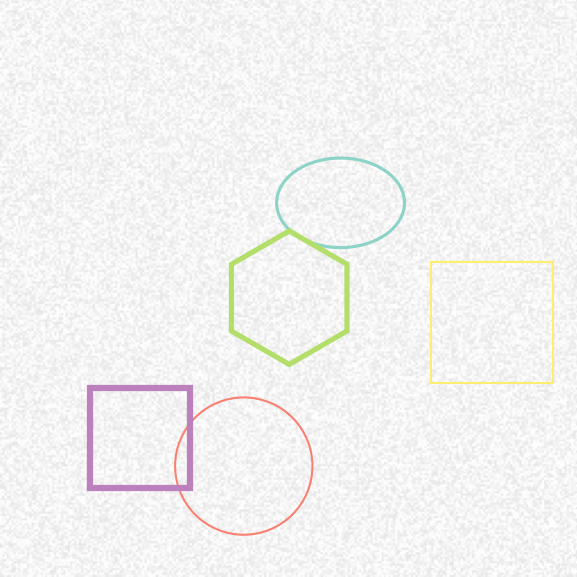[{"shape": "oval", "thickness": 1.5, "radius": 0.55, "center": [0.59, 0.648]}, {"shape": "circle", "thickness": 1, "radius": 0.59, "center": [0.422, 0.192]}, {"shape": "hexagon", "thickness": 2.5, "radius": 0.58, "center": [0.501, 0.484]}, {"shape": "square", "thickness": 3, "radius": 0.43, "center": [0.243, 0.241]}, {"shape": "square", "thickness": 1, "radius": 0.53, "center": [0.852, 0.441]}]